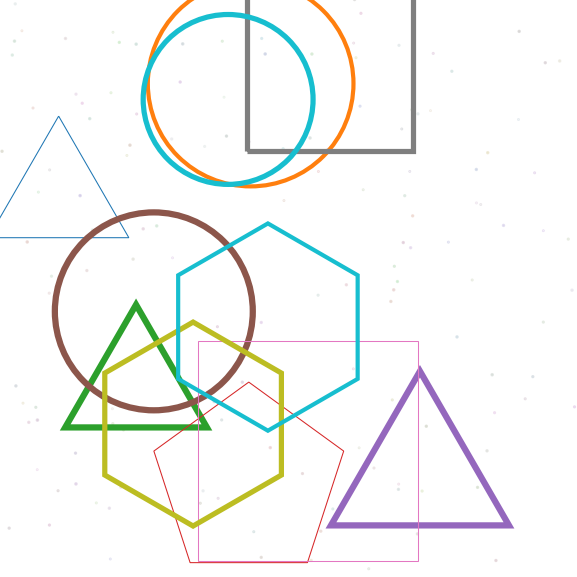[{"shape": "triangle", "thickness": 0.5, "radius": 0.7, "center": [0.102, 0.658]}, {"shape": "circle", "thickness": 2, "radius": 0.89, "center": [0.434, 0.854]}, {"shape": "triangle", "thickness": 3, "radius": 0.71, "center": [0.236, 0.33]}, {"shape": "pentagon", "thickness": 0.5, "radius": 0.86, "center": [0.431, 0.165]}, {"shape": "triangle", "thickness": 3, "radius": 0.89, "center": [0.727, 0.178]}, {"shape": "circle", "thickness": 3, "radius": 0.86, "center": [0.266, 0.46]}, {"shape": "square", "thickness": 0.5, "radius": 0.95, "center": [0.534, 0.219]}, {"shape": "square", "thickness": 2.5, "radius": 0.72, "center": [0.571, 0.883]}, {"shape": "hexagon", "thickness": 2.5, "radius": 0.88, "center": [0.334, 0.265]}, {"shape": "circle", "thickness": 2.5, "radius": 0.74, "center": [0.395, 0.827]}, {"shape": "hexagon", "thickness": 2, "radius": 0.9, "center": [0.464, 0.433]}]